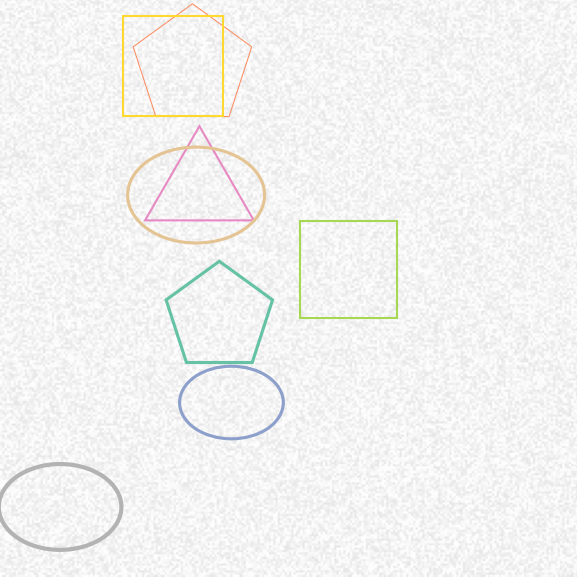[{"shape": "pentagon", "thickness": 1.5, "radius": 0.48, "center": [0.38, 0.45]}, {"shape": "pentagon", "thickness": 0.5, "radius": 0.54, "center": [0.333, 0.885]}, {"shape": "oval", "thickness": 1.5, "radius": 0.45, "center": [0.401, 0.302]}, {"shape": "triangle", "thickness": 1, "radius": 0.54, "center": [0.345, 0.672]}, {"shape": "square", "thickness": 1, "radius": 0.42, "center": [0.604, 0.533]}, {"shape": "square", "thickness": 1, "radius": 0.43, "center": [0.3, 0.885]}, {"shape": "oval", "thickness": 1.5, "radius": 0.59, "center": [0.34, 0.661]}, {"shape": "oval", "thickness": 2, "radius": 0.53, "center": [0.104, 0.121]}]